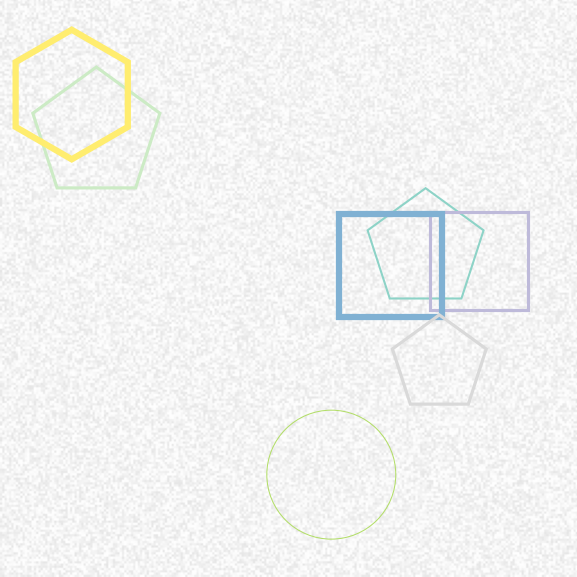[{"shape": "pentagon", "thickness": 1, "radius": 0.53, "center": [0.737, 0.568]}, {"shape": "square", "thickness": 1.5, "radius": 0.42, "center": [0.83, 0.547]}, {"shape": "square", "thickness": 3, "radius": 0.45, "center": [0.675, 0.539]}, {"shape": "circle", "thickness": 0.5, "radius": 0.56, "center": [0.574, 0.177]}, {"shape": "pentagon", "thickness": 1.5, "radius": 0.43, "center": [0.761, 0.368]}, {"shape": "pentagon", "thickness": 1.5, "radius": 0.58, "center": [0.167, 0.767]}, {"shape": "hexagon", "thickness": 3, "radius": 0.56, "center": [0.124, 0.835]}]